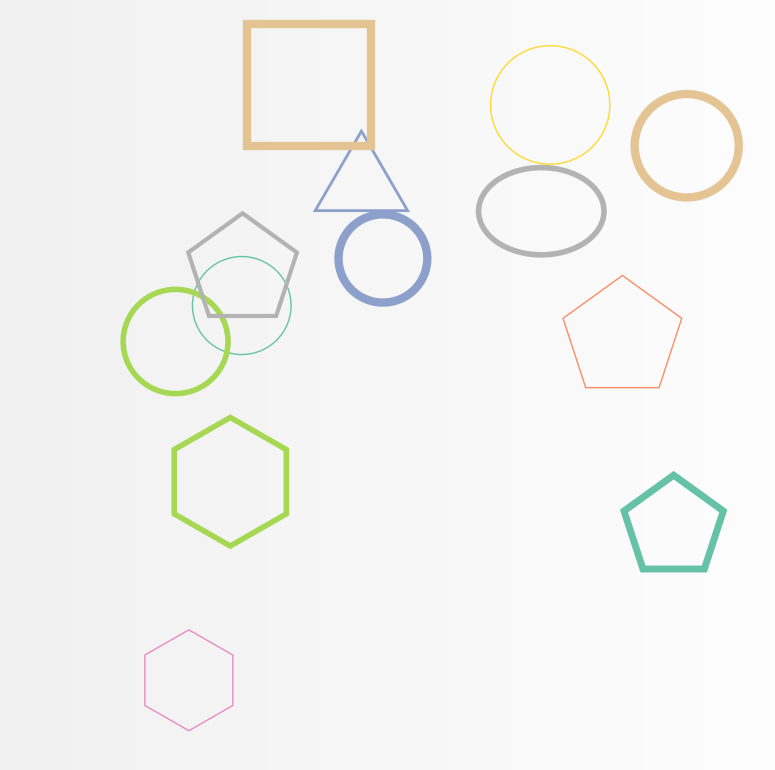[{"shape": "pentagon", "thickness": 2.5, "radius": 0.34, "center": [0.869, 0.316]}, {"shape": "circle", "thickness": 0.5, "radius": 0.32, "center": [0.312, 0.603]}, {"shape": "pentagon", "thickness": 0.5, "radius": 0.4, "center": [0.803, 0.562]}, {"shape": "circle", "thickness": 3, "radius": 0.29, "center": [0.494, 0.664]}, {"shape": "triangle", "thickness": 1, "radius": 0.34, "center": [0.466, 0.761]}, {"shape": "hexagon", "thickness": 0.5, "radius": 0.33, "center": [0.244, 0.117]}, {"shape": "circle", "thickness": 2, "radius": 0.34, "center": [0.227, 0.557]}, {"shape": "hexagon", "thickness": 2, "radius": 0.42, "center": [0.297, 0.374]}, {"shape": "circle", "thickness": 0.5, "radius": 0.38, "center": [0.71, 0.864]}, {"shape": "square", "thickness": 3, "radius": 0.4, "center": [0.399, 0.889]}, {"shape": "circle", "thickness": 3, "radius": 0.34, "center": [0.886, 0.811]}, {"shape": "oval", "thickness": 2, "radius": 0.4, "center": [0.698, 0.726]}, {"shape": "pentagon", "thickness": 1.5, "radius": 0.37, "center": [0.313, 0.649]}]